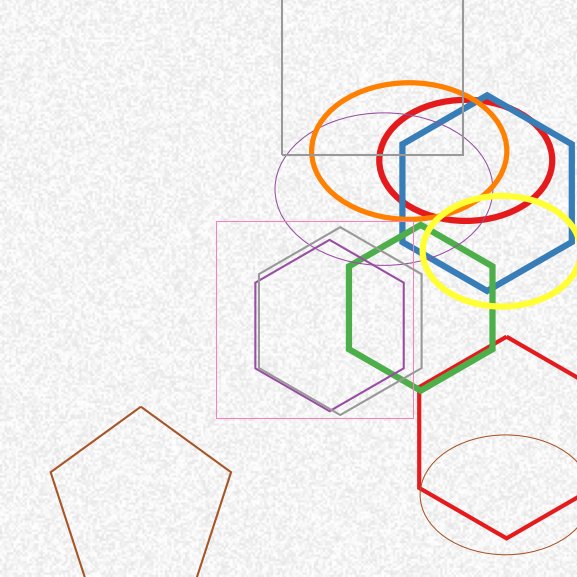[{"shape": "hexagon", "thickness": 2, "radius": 0.87, "center": [0.877, 0.242]}, {"shape": "oval", "thickness": 3, "radius": 0.75, "center": [0.807, 0.721]}, {"shape": "hexagon", "thickness": 3, "radius": 0.85, "center": [0.843, 0.665]}, {"shape": "hexagon", "thickness": 3, "radius": 0.72, "center": [0.729, 0.466]}, {"shape": "hexagon", "thickness": 1, "radius": 0.74, "center": [0.571, 0.435]}, {"shape": "oval", "thickness": 0.5, "radius": 0.94, "center": [0.665, 0.672]}, {"shape": "oval", "thickness": 2.5, "radius": 0.85, "center": [0.709, 0.738]}, {"shape": "oval", "thickness": 3, "radius": 0.68, "center": [0.869, 0.564]}, {"shape": "pentagon", "thickness": 1, "radius": 0.82, "center": [0.244, 0.131]}, {"shape": "oval", "thickness": 0.5, "radius": 0.74, "center": [0.876, 0.142]}, {"shape": "square", "thickness": 0.5, "radius": 0.85, "center": [0.544, 0.446]}, {"shape": "hexagon", "thickness": 1, "radius": 0.81, "center": [0.589, 0.443]}, {"shape": "square", "thickness": 1, "radius": 0.78, "center": [0.645, 0.887]}]